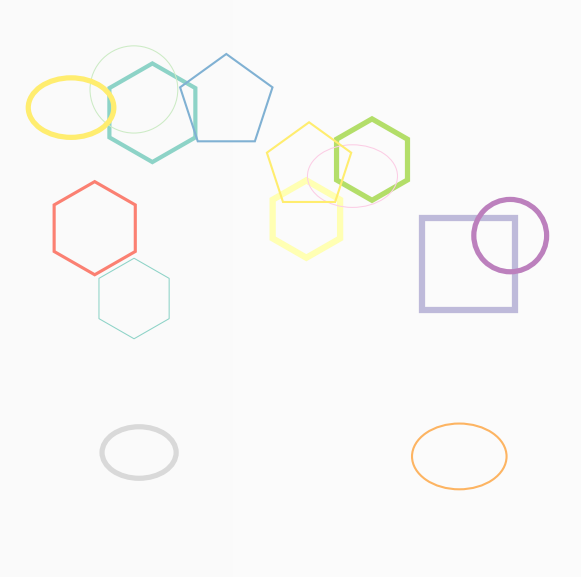[{"shape": "hexagon", "thickness": 2, "radius": 0.43, "center": [0.262, 0.804]}, {"shape": "hexagon", "thickness": 0.5, "radius": 0.35, "center": [0.231, 0.482]}, {"shape": "hexagon", "thickness": 3, "radius": 0.33, "center": [0.527, 0.62]}, {"shape": "square", "thickness": 3, "radius": 0.4, "center": [0.806, 0.542]}, {"shape": "hexagon", "thickness": 1.5, "radius": 0.4, "center": [0.163, 0.604]}, {"shape": "pentagon", "thickness": 1, "radius": 0.42, "center": [0.389, 0.822]}, {"shape": "oval", "thickness": 1, "radius": 0.41, "center": [0.79, 0.209]}, {"shape": "hexagon", "thickness": 2.5, "radius": 0.35, "center": [0.64, 0.723]}, {"shape": "oval", "thickness": 0.5, "radius": 0.39, "center": [0.606, 0.694]}, {"shape": "oval", "thickness": 2.5, "radius": 0.32, "center": [0.239, 0.216]}, {"shape": "circle", "thickness": 2.5, "radius": 0.31, "center": [0.878, 0.591]}, {"shape": "circle", "thickness": 0.5, "radius": 0.38, "center": [0.23, 0.844]}, {"shape": "pentagon", "thickness": 1, "radius": 0.38, "center": [0.532, 0.711]}, {"shape": "oval", "thickness": 2.5, "radius": 0.37, "center": [0.122, 0.813]}]